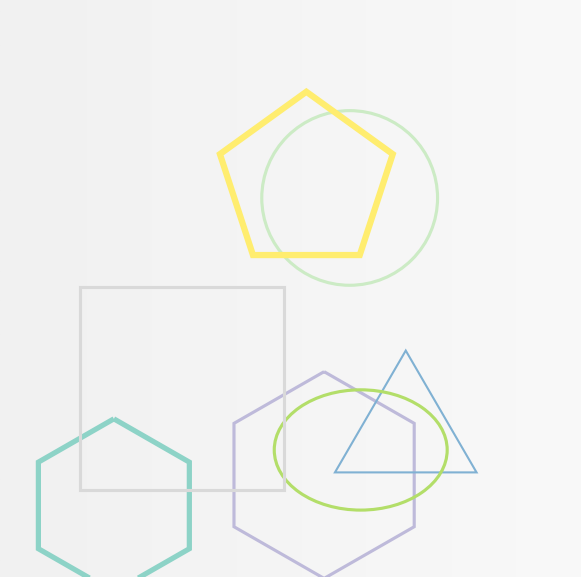[{"shape": "hexagon", "thickness": 2.5, "radius": 0.75, "center": [0.196, 0.124]}, {"shape": "hexagon", "thickness": 1.5, "radius": 0.9, "center": [0.558, 0.177]}, {"shape": "triangle", "thickness": 1, "radius": 0.7, "center": [0.698, 0.251]}, {"shape": "oval", "thickness": 1.5, "radius": 0.74, "center": [0.621, 0.22]}, {"shape": "square", "thickness": 1.5, "radius": 0.88, "center": [0.313, 0.326]}, {"shape": "circle", "thickness": 1.5, "radius": 0.76, "center": [0.602, 0.656]}, {"shape": "pentagon", "thickness": 3, "radius": 0.78, "center": [0.527, 0.684]}]